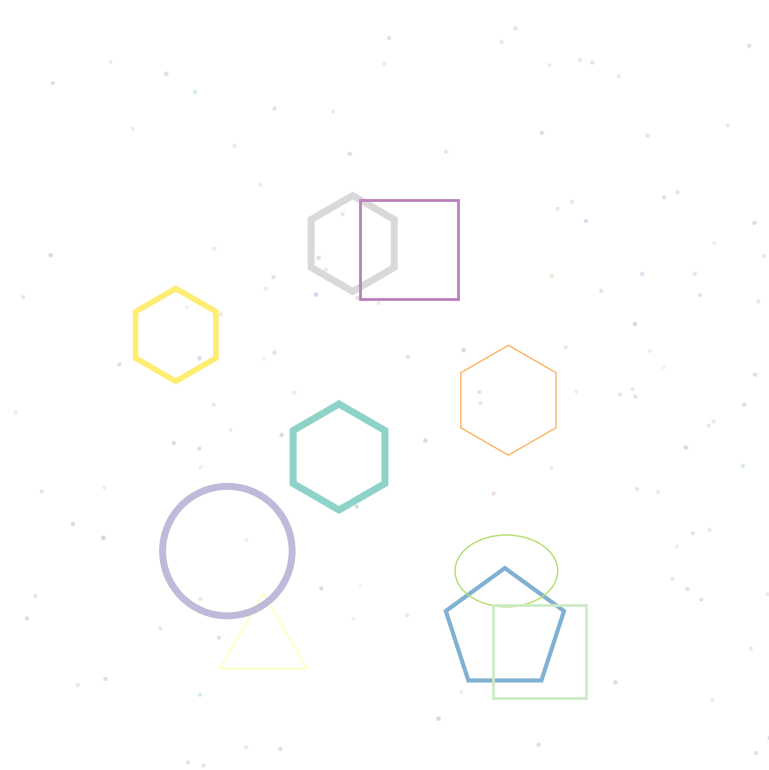[{"shape": "hexagon", "thickness": 2.5, "radius": 0.34, "center": [0.44, 0.406]}, {"shape": "triangle", "thickness": 0.5, "radius": 0.33, "center": [0.342, 0.164]}, {"shape": "circle", "thickness": 2.5, "radius": 0.42, "center": [0.295, 0.284]}, {"shape": "pentagon", "thickness": 1.5, "radius": 0.4, "center": [0.656, 0.182]}, {"shape": "hexagon", "thickness": 0.5, "radius": 0.36, "center": [0.66, 0.48]}, {"shape": "oval", "thickness": 0.5, "radius": 0.33, "center": [0.658, 0.259]}, {"shape": "hexagon", "thickness": 2.5, "radius": 0.31, "center": [0.458, 0.684]}, {"shape": "square", "thickness": 1, "radius": 0.32, "center": [0.531, 0.676]}, {"shape": "square", "thickness": 1, "radius": 0.3, "center": [0.701, 0.154]}, {"shape": "hexagon", "thickness": 2, "radius": 0.3, "center": [0.228, 0.565]}]